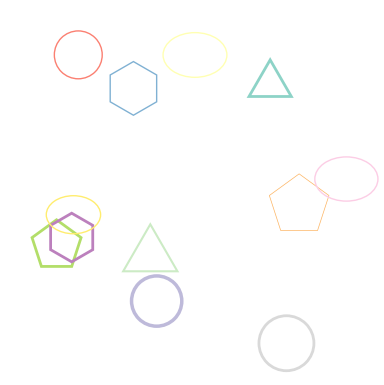[{"shape": "triangle", "thickness": 2, "radius": 0.32, "center": [0.702, 0.781]}, {"shape": "oval", "thickness": 1, "radius": 0.41, "center": [0.506, 0.857]}, {"shape": "circle", "thickness": 2.5, "radius": 0.33, "center": [0.407, 0.218]}, {"shape": "circle", "thickness": 1, "radius": 0.31, "center": [0.203, 0.858]}, {"shape": "hexagon", "thickness": 1, "radius": 0.35, "center": [0.347, 0.77]}, {"shape": "pentagon", "thickness": 0.5, "radius": 0.41, "center": [0.777, 0.467]}, {"shape": "pentagon", "thickness": 2, "radius": 0.33, "center": [0.147, 0.362]}, {"shape": "oval", "thickness": 1, "radius": 0.41, "center": [0.9, 0.535]}, {"shape": "circle", "thickness": 2, "radius": 0.36, "center": [0.744, 0.108]}, {"shape": "hexagon", "thickness": 2, "radius": 0.32, "center": [0.186, 0.383]}, {"shape": "triangle", "thickness": 1.5, "radius": 0.41, "center": [0.39, 0.336]}, {"shape": "oval", "thickness": 1, "radius": 0.35, "center": [0.191, 0.442]}]